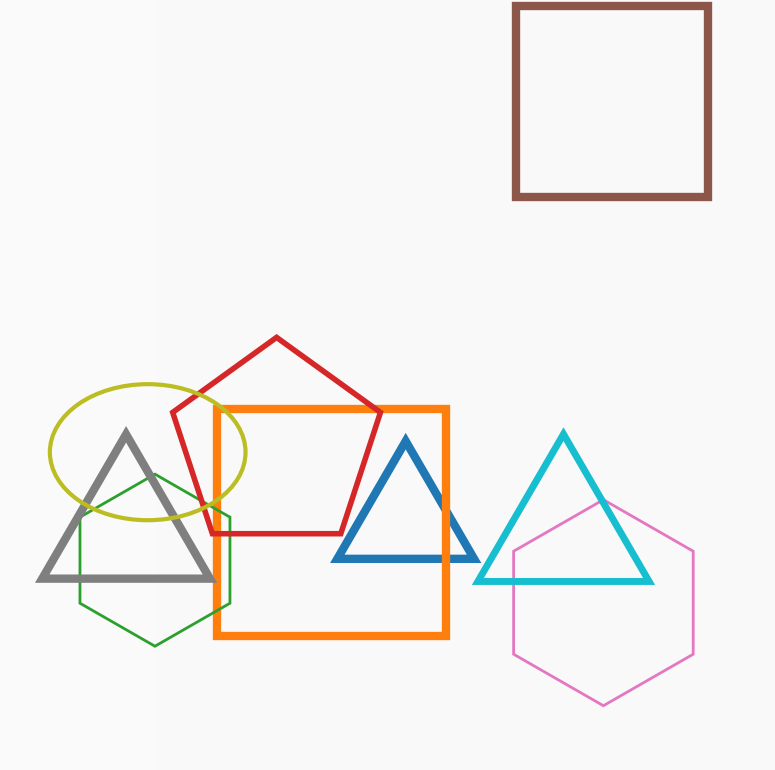[{"shape": "triangle", "thickness": 3, "radius": 0.51, "center": [0.523, 0.325]}, {"shape": "square", "thickness": 3, "radius": 0.74, "center": [0.428, 0.322]}, {"shape": "hexagon", "thickness": 1, "radius": 0.56, "center": [0.2, 0.272]}, {"shape": "pentagon", "thickness": 2, "radius": 0.7, "center": [0.357, 0.421]}, {"shape": "square", "thickness": 3, "radius": 0.62, "center": [0.789, 0.868]}, {"shape": "hexagon", "thickness": 1, "radius": 0.67, "center": [0.779, 0.217]}, {"shape": "triangle", "thickness": 3, "radius": 0.62, "center": [0.163, 0.311]}, {"shape": "oval", "thickness": 1.5, "radius": 0.63, "center": [0.191, 0.413]}, {"shape": "triangle", "thickness": 2.5, "radius": 0.64, "center": [0.727, 0.309]}]